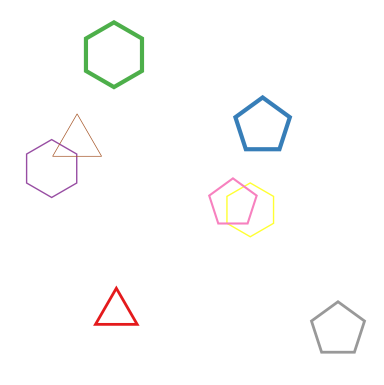[{"shape": "triangle", "thickness": 2, "radius": 0.31, "center": [0.302, 0.189]}, {"shape": "pentagon", "thickness": 3, "radius": 0.37, "center": [0.682, 0.673]}, {"shape": "hexagon", "thickness": 3, "radius": 0.42, "center": [0.296, 0.858]}, {"shape": "hexagon", "thickness": 1, "radius": 0.38, "center": [0.134, 0.562]}, {"shape": "hexagon", "thickness": 1, "radius": 0.35, "center": [0.65, 0.455]}, {"shape": "triangle", "thickness": 0.5, "radius": 0.37, "center": [0.2, 0.631]}, {"shape": "pentagon", "thickness": 1.5, "radius": 0.32, "center": [0.605, 0.472]}, {"shape": "pentagon", "thickness": 2, "radius": 0.36, "center": [0.878, 0.144]}]